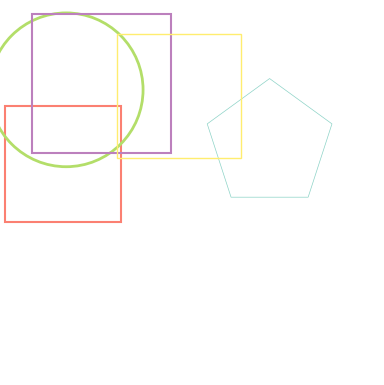[{"shape": "pentagon", "thickness": 0.5, "radius": 0.85, "center": [0.7, 0.626]}, {"shape": "square", "thickness": 1.5, "radius": 0.75, "center": [0.163, 0.575]}, {"shape": "circle", "thickness": 2, "radius": 1.0, "center": [0.172, 0.767]}, {"shape": "square", "thickness": 1.5, "radius": 0.9, "center": [0.265, 0.784]}, {"shape": "square", "thickness": 1, "radius": 0.81, "center": [0.465, 0.75]}]